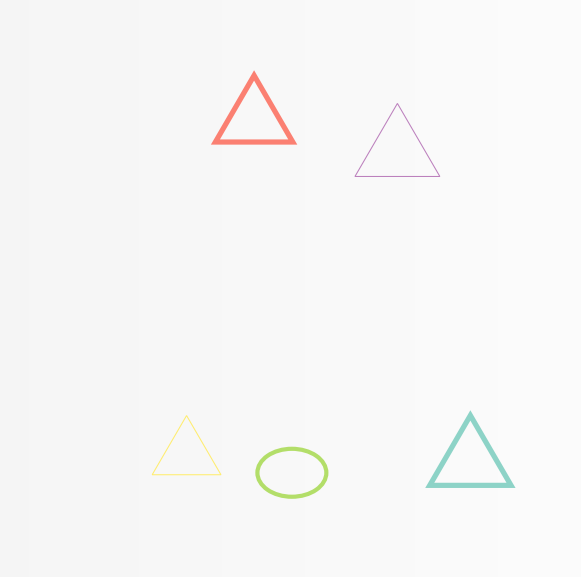[{"shape": "triangle", "thickness": 2.5, "radius": 0.4, "center": [0.809, 0.199]}, {"shape": "triangle", "thickness": 2.5, "radius": 0.38, "center": [0.437, 0.792]}, {"shape": "oval", "thickness": 2, "radius": 0.3, "center": [0.502, 0.18]}, {"shape": "triangle", "thickness": 0.5, "radius": 0.42, "center": [0.684, 0.736]}, {"shape": "triangle", "thickness": 0.5, "radius": 0.34, "center": [0.321, 0.211]}]